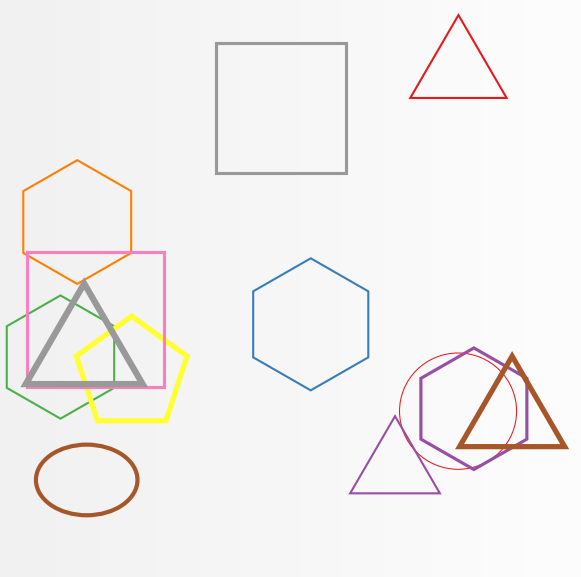[{"shape": "circle", "thickness": 0.5, "radius": 0.5, "center": [0.788, 0.287]}, {"shape": "triangle", "thickness": 1, "radius": 0.48, "center": [0.789, 0.877]}, {"shape": "hexagon", "thickness": 1, "radius": 0.57, "center": [0.535, 0.438]}, {"shape": "hexagon", "thickness": 1, "radius": 0.53, "center": [0.104, 0.381]}, {"shape": "triangle", "thickness": 1, "radius": 0.45, "center": [0.68, 0.189]}, {"shape": "hexagon", "thickness": 1.5, "radius": 0.53, "center": [0.815, 0.291]}, {"shape": "hexagon", "thickness": 1, "radius": 0.54, "center": [0.133, 0.615]}, {"shape": "pentagon", "thickness": 2.5, "radius": 0.5, "center": [0.227, 0.352]}, {"shape": "triangle", "thickness": 2.5, "radius": 0.52, "center": [0.881, 0.278]}, {"shape": "oval", "thickness": 2, "radius": 0.44, "center": [0.149, 0.168]}, {"shape": "square", "thickness": 1.5, "radius": 0.59, "center": [0.164, 0.446]}, {"shape": "square", "thickness": 1.5, "radius": 0.56, "center": [0.483, 0.812]}, {"shape": "triangle", "thickness": 3, "radius": 0.58, "center": [0.145, 0.392]}]